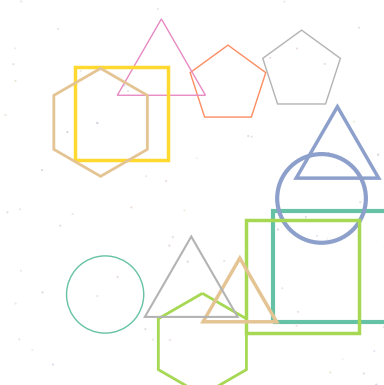[{"shape": "square", "thickness": 3, "radius": 0.73, "center": [0.855, 0.308]}, {"shape": "circle", "thickness": 1, "radius": 0.5, "center": [0.273, 0.235]}, {"shape": "pentagon", "thickness": 1, "radius": 0.52, "center": [0.592, 0.779]}, {"shape": "triangle", "thickness": 2.5, "radius": 0.62, "center": [0.876, 0.599]}, {"shape": "circle", "thickness": 3, "radius": 0.58, "center": [0.835, 0.485]}, {"shape": "triangle", "thickness": 1, "radius": 0.66, "center": [0.419, 0.819]}, {"shape": "hexagon", "thickness": 2, "radius": 0.66, "center": [0.526, 0.106]}, {"shape": "square", "thickness": 2.5, "radius": 0.74, "center": [0.786, 0.282]}, {"shape": "square", "thickness": 2.5, "radius": 0.6, "center": [0.315, 0.706]}, {"shape": "triangle", "thickness": 2.5, "radius": 0.55, "center": [0.623, 0.219]}, {"shape": "hexagon", "thickness": 2, "radius": 0.7, "center": [0.261, 0.682]}, {"shape": "pentagon", "thickness": 1, "radius": 0.53, "center": [0.783, 0.816]}, {"shape": "triangle", "thickness": 1.5, "radius": 0.7, "center": [0.497, 0.246]}]